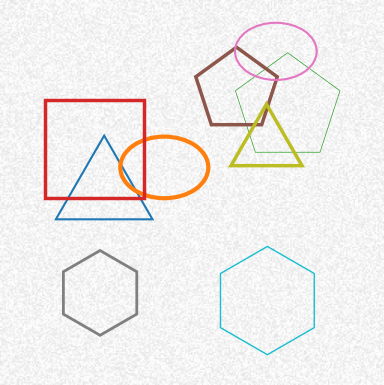[{"shape": "triangle", "thickness": 1.5, "radius": 0.72, "center": [0.271, 0.503]}, {"shape": "oval", "thickness": 3, "radius": 0.57, "center": [0.427, 0.565]}, {"shape": "pentagon", "thickness": 0.5, "radius": 0.71, "center": [0.747, 0.72]}, {"shape": "square", "thickness": 2.5, "radius": 0.64, "center": [0.245, 0.613]}, {"shape": "pentagon", "thickness": 2.5, "radius": 0.56, "center": [0.614, 0.766]}, {"shape": "oval", "thickness": 1.5, "radius": 0.53, "center": [0.717, 0.867]}, {"shape": "hexagon", "thickness": 2, "radius": 0.55, "center": [0.26, 0.239]}, {"shape": "triangle", "thickness": 2.5, "radius": 0.53, "center": [0.692, 0.623]}, {"shape": "hexagon", "thickness": 1, "radius": 0.7, "center": [0.694, 0.219]}]